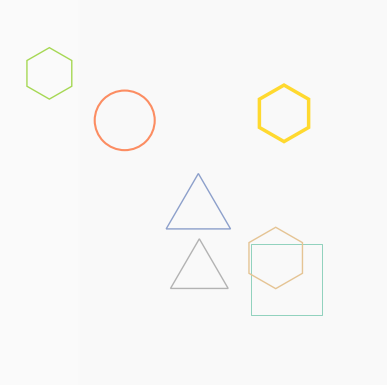[{"shape": "square", "thickness": 0.5, "radius": 0.46, "center": [0.74, 0.274]}, {"shape": "circle", "thickness": 1.5, "radius": 0.39, "center": [0.322, 0.687]}, {"shape": "triangle", "thickness": 1, "radius": 0.48, "center": [0.512, 0.453]}, {"shape": "hexagon", "thickness": 1, "radius": 0.33, "center": [0.127, 0.809]}, {"shape": "hexagon", "thickness": 2.5, "radius": 0.37, "center": [0.733, 0.706]}, {"shape": "hexagon", "thickness": 1, "radius": 0.4, "center": [0.712, 0.33]}, {"shape": "triangle", "thickness": 1, "radius": 0.43, "center": [0.514, 0.294]}]